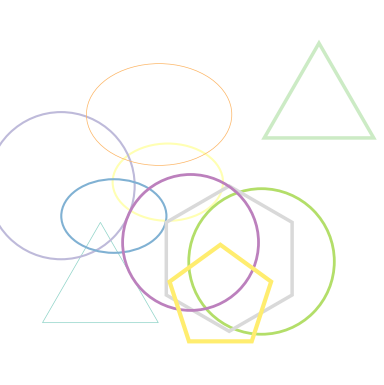[{"shape": "triangle", "thickness": 0.5, "radius": 0.87, "center": [0.261, 0.249]}, {"shape": "oval", "thickness": 1.5, "radius": 0.72, "center": [0.436, 0.527]}, {"shape": "circle", "thickness": 1.5, "radius": 0.96, "center": [0.159, 0.518]}, {"shape": "oval", "thickness": 1.5, "radius": 0.68, "center": [0.296, 0.439]}, {"shape": "oval", "thickness": 0.5, "radius": 0.94, "center": [0.413, 0.703]}, {"shape": "circle", "thickness": 2, "radius": 0.95, "center": [0.679, 0.321]}, {"shape": "hexagon", "thickness": 2.5, "radius": 0.94, "center": [0.595, 0.328]}, {"shape": "circle", "thickness": 2, "radius": 0.88, "center": [0.495, 0.37]}, {"shape": "triangle", "thickness": 2.5, "radius": 0.82, "center": [0.829, 0.724]}, {"shape": "pentagon", "thickness": 3, "radius": 0.69, "center": [0.572, 0.226]}]